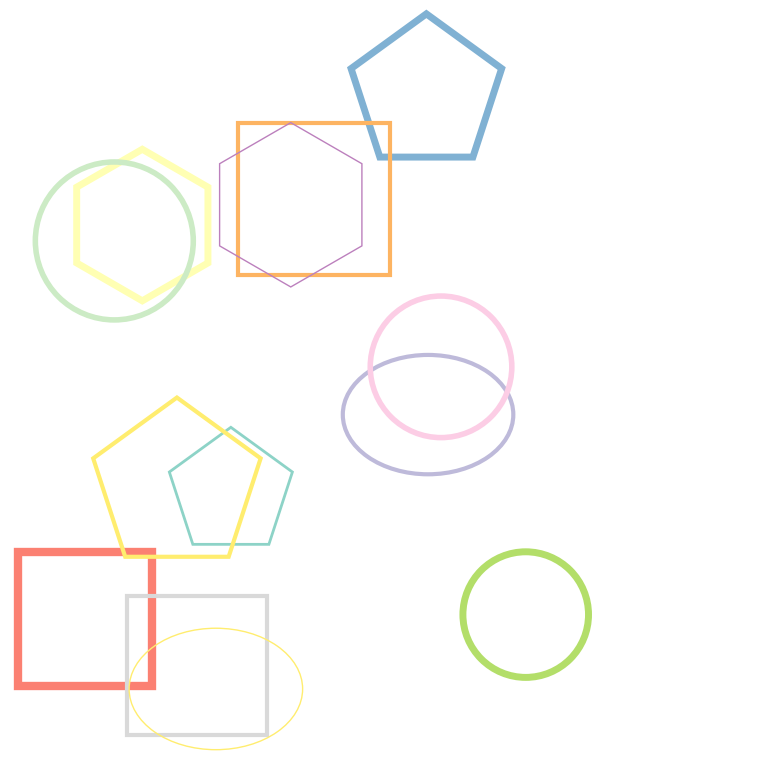[{"shape": "pentagon", "thickness": 1, "radius": 0.42, "center": [0.3, 0.361]}, {"shape": "hexagon", "thickness": 2.5, "radius": 0.49, "center": [0.185, 0.708]}, {"shape": "oval", "thickness": 1.5, "radius": 0.55, "center": [0.556, 0.462]}, {"shape": "square", "thickness": 3, "radius": 0.43, "center": [0.11, 0.196]}, {"shape": "pentagon", "thickness": 2.5, "radius": 0.51, "center": [0.554, 0.879]}, {"shape": "square", "thickness": 1.5, "radius": 0.49, "center": [0.407, 0.742]}, {"shape": "circle", "thickness": 2.5, "radius": 0.41, "center": [0.683, 0.202]}, {"shape": "circle", "thickness": 2, "radius": 0.46, "center": [0.573, 0.524]}, {"shape": "square", "thickness": 1.5, "radius": 0.45, "center": [0.256, 0.136]}, {"shape": "hexagon", "thickness": 0.5, "radius": 0.53, "center": [0.378, 0.734]}, {"shape": "circle", "thickness": 2, "radius": 0.51, "center": [0.148, 0.687]}, {"shape": "pentagon", "thickness": 1.5, "radius": 0.57, "center": [0.23, 0.369]}, {"shape": "oval", "thickness": 0.5, "radius": 0.56, "center": [0.28, 0.105]}]